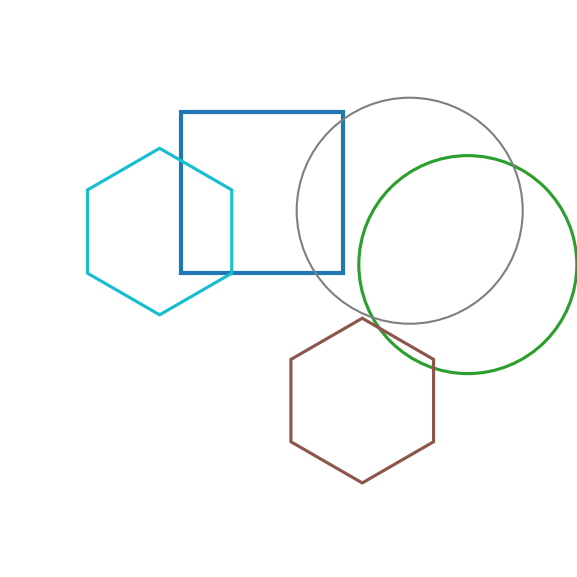[{"shape": "square", "thickness": 2, "radius": 0.7, "center": [0.454, 0.666]}, {"shape": "circle", "thickness": 1.5, "radius": 0.94, "center": [0.81, 0.541]}, {"shape": "hexagon", "thickness": 1.5, "radius": 0.71, "center": [0.627, 0.305]}, {"shape": "circle", "thickness": 1, "radius": 0.98, "center": [0.709, 0.634]}, {"shape": "hexagon", "thickness": 1.5, "radius": 0.72, "center": [0.276, 0.598]}]